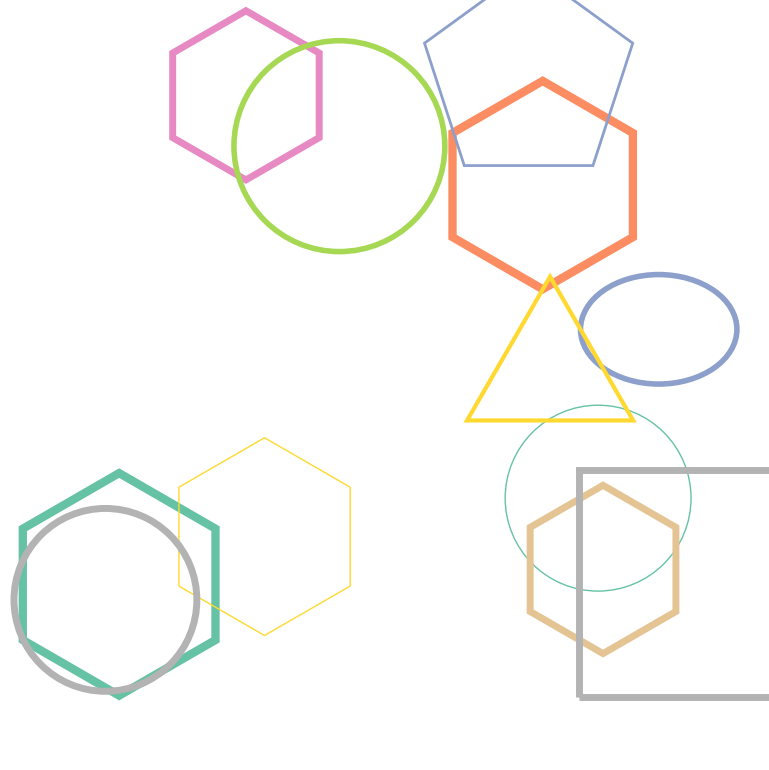[{"shape": "hexagon", "thickness": 3, "radius": 0.72, "center": [0.155, 0.241]}, {"shape": "circle", "thickness": 0.5, "radius": 0.6, "center": [0.777, 0.353]}, {"shape": "hexagon", "thickness": 3, "radius": 0.68, "center": [0.705, 0.76]}, {"shape": "oval", "thickness": 2, "radius": 0.51, "center": [0.855, 0.572]}, {"shape": "pentagon", "thickness": 1, "radius": 0.71, "center": [0.687, 0.9]}, {"shape": "hexagon", "thickness": 2.5, "radius": 0.55, "center": [0.319, 0.876]}, {"shape": "circle", "thickness": 2, "radius": 0.68, "center": [0.441, 0.81]}, {"shape": "triangle", "thickness": 1.5, "radius": 0.62, "center": [0.714, 0.516]}, {"shape": "hexagon", "thickness": 0.5, "radius": 0.64, "center": [0.344, 0.303]}, {"shape": "hexagon", "thickness": 2.5, "radius": 0.55, "center": [0.783, 0.26]}, {"shape": "circle", "thickness": 2.5, "radius": 0.59, "center": [0.137, 0.221]}, {"shape": "square", "thickness": 2.5, "radius": 0.74, "center": [0.899, 0.242]}]